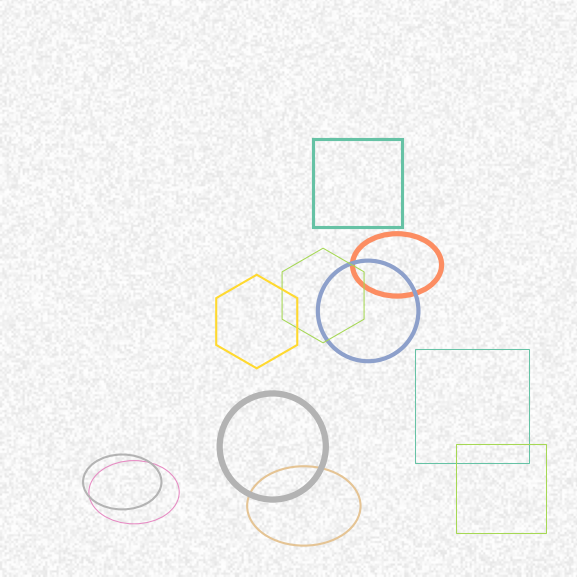[{"shape": "square", "thickness": 1.5, "radius": 0.38, "center": [0.619, 0.682]}, {"shape": "square", "thickness": 0.5, "radius": 0.49, "center": [0.818, 0.296]}, {"shape": "oval", "thickness": 2.5, "radius": 0.39, "center": [0.688, 0.54]}, {"shape": "circle", "thickness": 2, "radius": 0.44, "center": [0.637, 0.461]}, {"shape": "oval", "thickness": 0.5, "radius": 0.39, "center": [0.232, 0.147]}, {"shape": "hexagon", "thickness": 0.5, "radius": 0.41, "center": [0.559, 0.487]}, {"shape": "square", "thickness": 0.5, "radius": 0.39, "center": [0.868, 0.154]}, {"shape": "hexagon", "thickness": 1, "radius": 0.41, "center": [0.445, 0.442]}, {"shape": "oval", "thickness": 1, "radius": 0.49, "center": [0.526, 0.123]}, {"shape": "oval", "thickness": 1, "radius": 0.34, "center": [0.212, 0.165]}, {"shape": "circle", "thickness": 3, "radius": 0.46, "center": [0.472, 0.226]}]